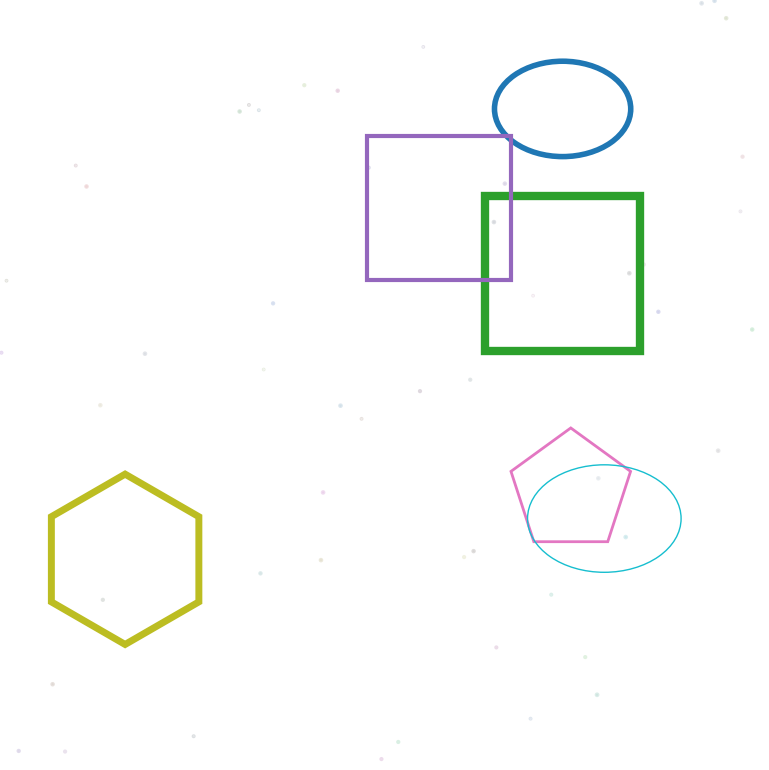[{"shape": "oval", "thickness": 2, "radius": 0.44, "center": [0.731, 0.859]}, {"shape": "square", "thickness": 3, "radius": 0.5, "center": [0.731, 0.645]}, {"shape": "square", "thickness": 1.5, "radius": 0.47, "center": [0.57, 0.73]}, {"shape": "pentagon", "thickness": 1, "radius": 0.41, "center": [0.741, 0.363]}, {"shape": "hexagon", "thickness": 2.5, "radius": 0.55, "center": [0.162, 0.274]}, {"shape": "oval", "thickness": 0.5, "radius": 0.5, "center": [0.785, 0.327]}]